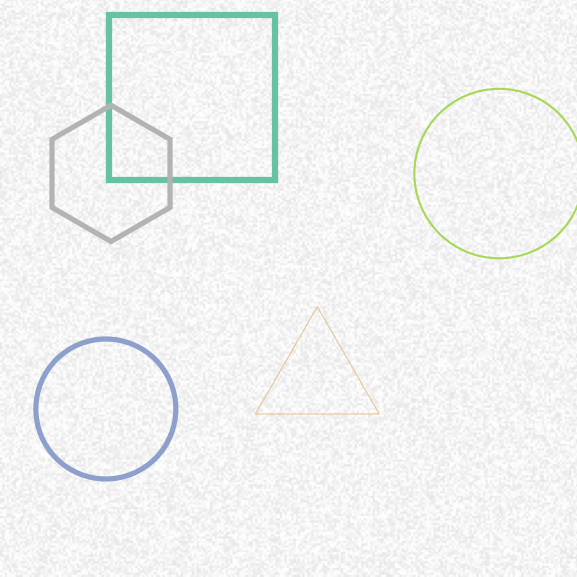[{"shape": "square", "thickness": 3, "radius": 0.72, "center": [0.332, 0.83]}, {"shape": "circle", "thickness": 2.5, "radius": 0.61, "center": [0.183, 0.291]}, {"shape": "circle", "thickness": 1, "radius": 0.73, "center": [0.864, 0.699]}, {"shape": "triangle", "thickness": 0.5, "radius": 0.62, "center": [0.549, 0.344]}, {"shape": "hexagon", "thickness": 2.5, "radius": 0.59, "center": [0.192, 0.699]}]